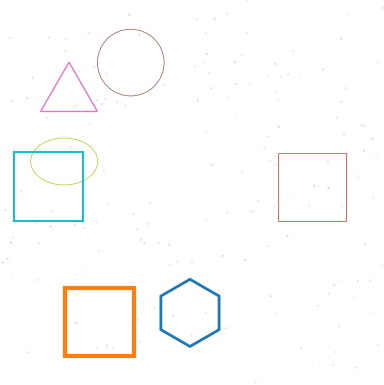[{"shape": "hexagon", "thickness": 2, "radius": 0.44, "center": [0.493, 0.187]}, {"shape": "square", "thickness": 3, "radius": 0.44, "center": [0.258, 0.163]}, {"shape": "square", "thickness": 0.5, "radius": 0.44, "center": [0.81, 0.513]}, {"shape": "circle", "thickness": 0.5, "radius": 0.43, "center": [0.34, 0.837]}, {"shape": "triangle", "thickness": 1, "radius": 0.43, "center": [0.179, 0.753]}, {"shape": "oval", "thickness": 0.5, "radius": 0.44, "center": [0.167, 0.581]}, {"shape": "square", "thickness": 1.5, "radius": 0.45, "center": [0.126, 0.516]}]